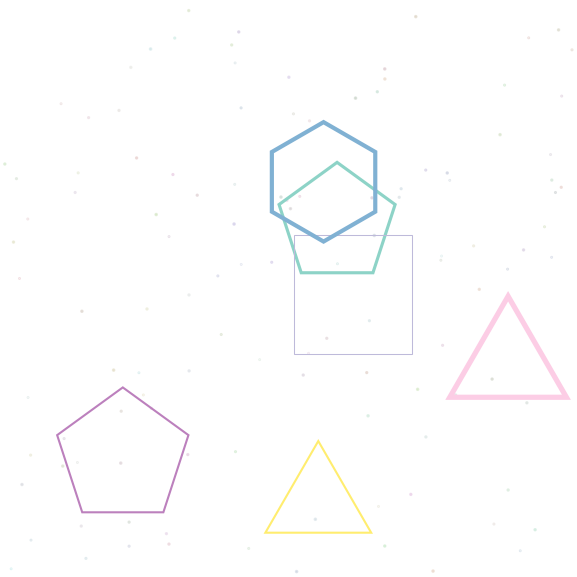[{"shape": "pentagon", "thickness": 1.5, "radius": 0.53, "center": [0.584, 0.612]}, {"shape": "square", "thickness": 0.5, "radius": 0.51, "center": [0.611, 0.489]}, {"shape": "hexagon", "thickness": 2, "radius": 0.52, "center": [0.56, 0.684]}, {"shape": "triangle", "thickness": 2.5, "radius": 0.58, "center": [0.88, 0.37]}, {"shape": "pentagon", "thickness": 1, "radius": 0.6, "center": [0.213, 0.209]}, {"shape": "triangle", "thickness": 1, "radius": 0.53, "center": [0.551, 0.13]}]